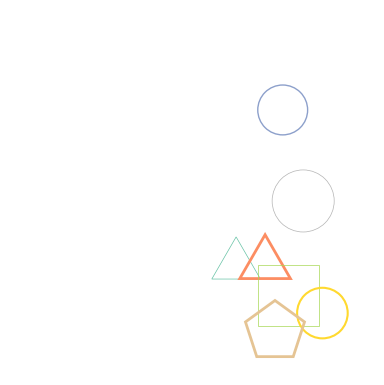[{"shape": "triangle", "thickness": 0.5, "radius": 0.36, "center": [0.613, 0.312]}, {"shape": "triangle", "thickness": 2, "radius": 0.38, "center": [0.689, 0.314]}, {"shape": "circle", "thickness": 1, "radius": 0.32, "center": [0.734, 0.714]}, {"shape": "square", "thickness": 0.5, "radius": 0.39, "center": [0.749, 0.232]}, {"shape": "circle", "thickness": 1.5, "radius": 0.33, "center": [0.837, 0.187]}, {"shape": "pentagon", "thickness": 2, "radius": 0.4, "center": [0.714, 0.139]}, {"shape": "circle", "thickness": 0.5, "radius": 0.4, "center": [0.787, 0.478]}]